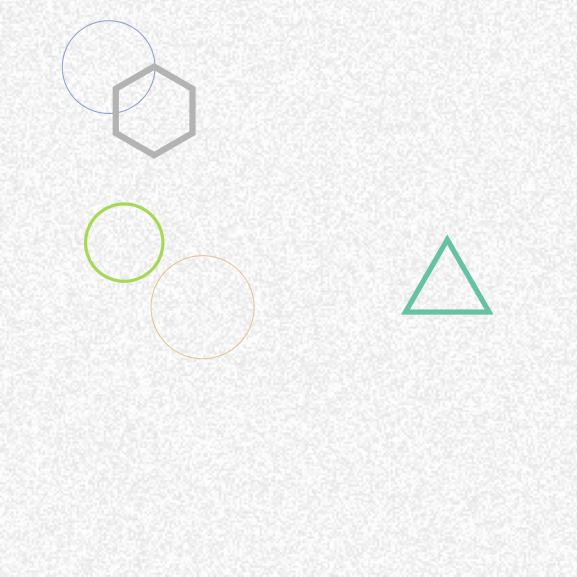[{"shape": "triangle", "thickness": 2.5, "radius": 0.42, "center": [0.775, 0.501]}, {"shape": "circle", "thickness": 0.5, "radius": 0.4, "center": [0.188, 0.883]}, {"shape": "circle", "thickness": 1.5, "radius": 0.33, "center": [0.215, 0.579]}, {"shape": "circle", "thickness": 0.5, "radius": 0.45, "center": [0.351, 0.467]}, {"shape": "hexagon", "thickness": 3, "radius": 0.38, "center": [0.267, 0.807]}]